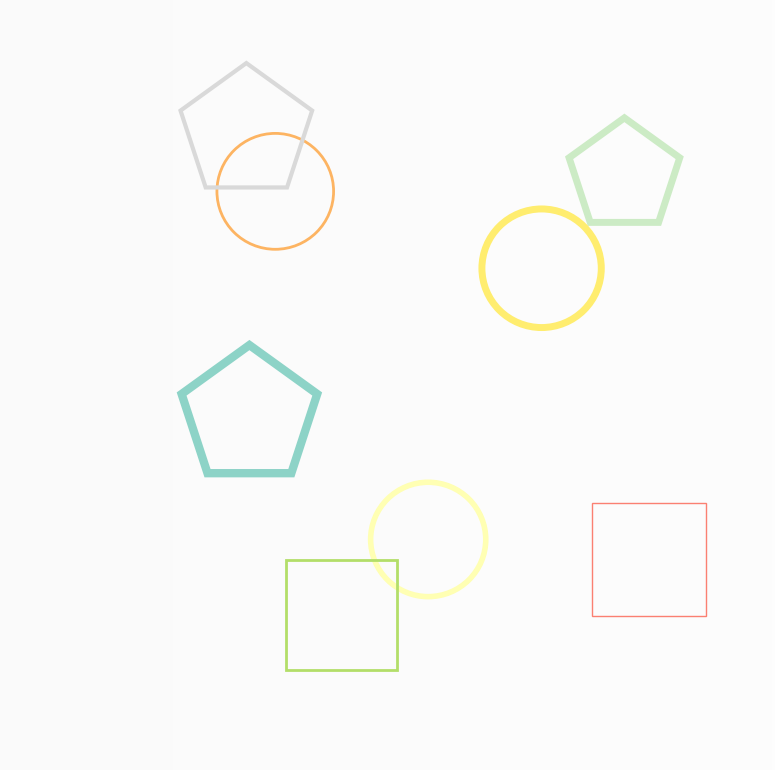[{"shape": "pentagon", "thickness": 3, "radius": 0.46, "center": [0.322, 0.46]}, {"shape": "circle", "thickness": 2, "radius": 0.37, "center": [0.553, 0.299]}, {"shape": "square", "thickness": 0.5, "radius": 0.37, "center": [0.837, 0.273]}, {"shape": "circle", "thickness": 1, "radius": 0.38, "center": [0.355, 0.752]}, {"shape": "square", "thickness": 1, "radius": 0.36, "center": [0.44, 0.201]}, {"shape": "pentagon", "thickness": 1.5, "radius": 0.45, "center": [0.318, 0.829]}, {"shape": "pentagon", "thickness": 2.5, "radius": 0.38, "center": [0.806, 0.772]}, {"shape": "circle", "thickness": 2.5, "radius": 0.39, "center": [0.699, 0.652]}]